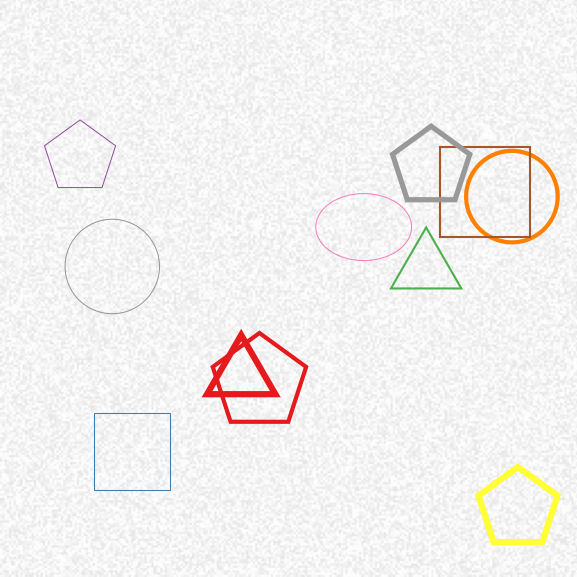[{"shape": "pentagon", "thickness": 2, "radius": 0.42, "center": [0.449, 0.338]}, {"shape": "triangle", "thickness": 3, "radius": 0.34, "center": [0.418, 0.351]}, {"shape": "square", "thickness": 0.5, "radius": 0.33, "center": [0.228, 0.217]}, {"shape": "triangle", "thickness": 1, "radius": 0.35, "center": [0.738, 0.535]}, {"shape": "pentagon", "thickness": 0.5, "radius": 0.32, "center": [0.139, 0.727]}, {"shape": "circle", "thickness": 2, "radius": 0.4, "center": [0.886, 0.659]}, {"shape": "pentagon", "thickness": 3, "radius": 0.36, "center": [0.897, 0.119]}, {"shape": "square", "thickness": 1, "radius": 0.39, "center": [0.84, 0.666]}, {"shape": "oval", "thickness": 0.5, "radius": 0.41, "center": [0.63, 0.606]}, {"shape": "circle", "thickness": 0.5, "radius": 0.41, "center": [0.194, 0.538]}, {"shape": "pentagon", "thickness": 2.5, "radius": 0.35, "center": [0.747, 0.71]}]